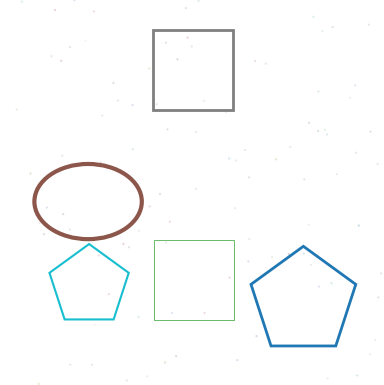[{"shape": "pentagon", "thickness": 2, "radius": 0.72, "center": [0.788, 0.217]}, {"shape": "square", "thickness": 0.5, "radius": 0.52, "center": [0.505, 0.272]}, {"shape": "oval", "thickness": 3, "radius": 0.7, "center": [0.229, 0.476]}, {"shape": "square", "thickness": 2, "radius": 0.52, "center": [0.502, 0.818]}, {"shape": "pentagon", "thickness": 1.5, "radius": 0.54, "center": [0.231, 0.258]}]